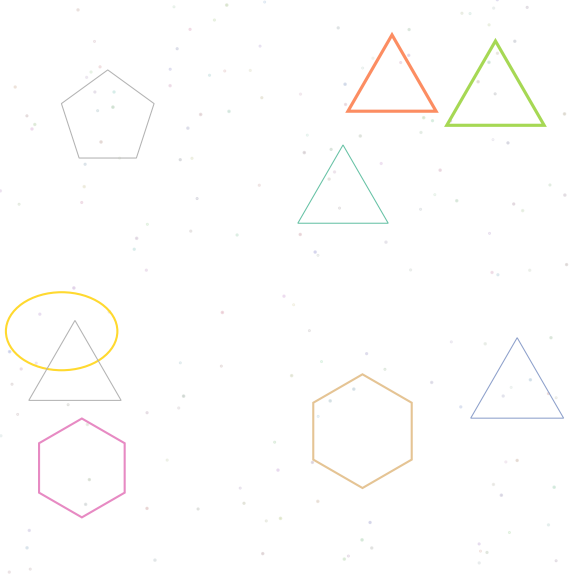[{"shape": "triangle", "thickness": 0.5, "radius": 0.45, "center": [0.594, 0.658]}, {"shape": "triangle", "thickness": 1.5, "radius": 0.44, "center": [0.679, 0.851]}, {"shape": "triangle", "thickness": 0.5, "radius": 0.46, "center": [0.896, 0.321]}, {"shape": "hexagon", "thickness": 1, "radius": 0.43, "center": [0.142, 0.189]}, {"shape": "triangle", "thickness": 1.5, "radius": 0.49, "center": [0.858, 0.831]}, {"shape": "oval", "thickness": 1, "radius": 0.48, "center": [0.107, 0.426]}, {"shape": "hexagon", "thickness": 1, "radius": 0.49, "center": [0.628, 0.253]}, {"shape": "pentagon", "thickness": 0.5, "radius": 0.42, "center": [0.187, 0.794]}, {"shape": "triangle", "thickness": 0.5, "radius": 0.46, "center": [0.13, 0.352]}]